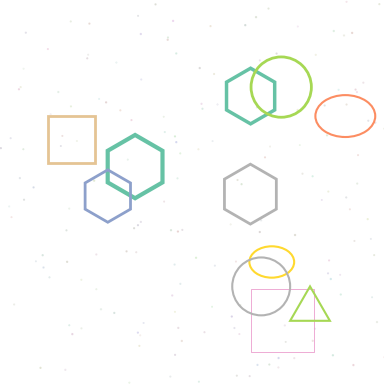[{"shape": "hexagon", "thickness": 2.5, "radius": 0.36, "center": [0.651, 0.751]}, {"shape": "hexagon", "thickness": 3, "radius": 0.41, "center": [0.351, 0.567]}, {"shape": "oval", "thickness": 1.5, "radius": 0.39, "center": [0.897, 0.699]}, {"shape": "hexagon", "thickness": 2, "radius": 0.34, "center": [0.28, 0.491]}, {"shape": "square", "thickness": 0.5, "radius": 0.41, "center": [0.733, 0.167]}, {"shape": "triangle", "thickness": 1.5, "radius": 0.3, "center": [0.805, 0.197]}, {"shape": "circle", "thickness": 2, "radius": 0.39, "center": [0.73, 0.774]}, {"shape": "oval", "thickness": 1.5, "radius": 0.29, "center": [0.706, 0.32]}, {"shape": "square", "thickness": 2, "radius": 0.31, "center": [0.185, 0.638]}, {"shape": "hexagon", "thickness": 2, "radius": 0.39, "center": [0.65, 0.496]}, {"shape": "circle", "thickness": 1.5, "radius": 0.38, "center": [0.678, 0.256]}]